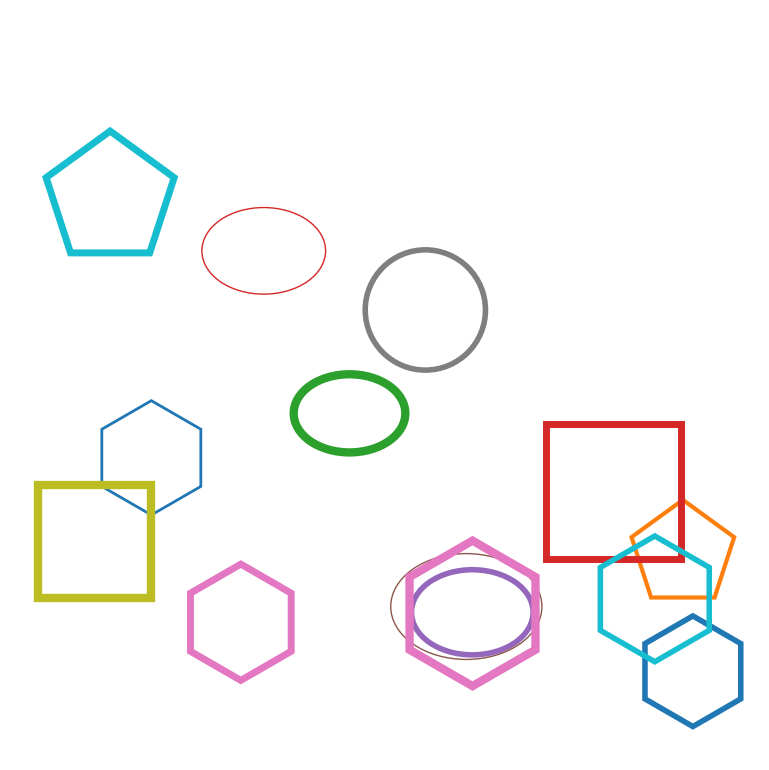[{"shape": "hexagon", "thickness": 2, "radius": 0.36, "center": [0.9, 0.128]}, {"shape": "hexagon", "thickness": 1, "radius": 0.37, "center": [0.197, 0.405]}, {"shape": "pentagon", "thickness": 1.5, "radius": 0.35, "center": [0.887, 0.281]}, {"shape": "oval", "thickness": 3, "radius": 0.36, "center": [0.454, 0.463]}, {"shape": "square", "thickness": 2.5, "radius": 0.44, "center": [0.797, 0.362]}, {"shape": "oval", "thickness": 0.5, "radius": 0.4, "center": [0.343, 0.674]}, {"shape": "oval", "thickness": 2, "radius": 0.39, "center": [0.613, 0.205]}, {"shape": "oval", "thickness": 0.5, "radius": 0.49, "center": [0.606, 0.212]}, {"shape": "hexagon", "thickness": 3, "radius": 0.47, "center": [0.614, 0.203]}, {"shape": "hexagon", "thickness": 2.5, "radius": 0.38, "center": [0.313, 0.192]}, {"shape": "circle", "thickness": 2, "radius": 0.39, "center": [0.552, 0.597]}, {"shape": "square", "thickness": 3, "radius": 0.37, "center": [0.122, 0.297]}, {"shape": "pentagon", "thickness": 2.5, "radius": 0.44, "center": [0.143, 0.742]}, {"shape": "hexagon", "thickness": 2, "radius": 0.41, "center": [0.85, 0.222]}]